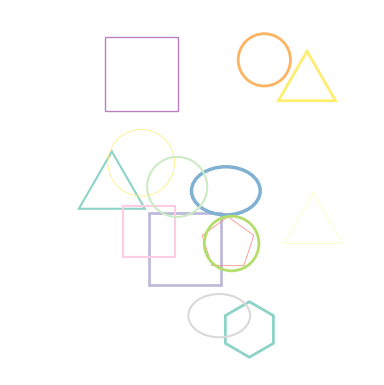[{"shape": "triangle", "thickness": 1.5, "radius": 0.5, "center": [0.291, 0.507]}, {"shape": "hexagon", "thickness": 2, "radius": 0.36, "center": [0.648, 0.144]}, {"shape": "triangle", "thickness": 0.5, "radius": 0.44, "center": [0.814, 0.411]}, {"shape": "square", "thickness": 2, "radius": 0.47, "center": [0.48, 0.353]}, {"shape": "pentagon", "thickness": 0.5, "radius": 0.35, "center": [0.592, 0.367]}, {"shape": "oval", "thickness": 2.5, "radius": 0.45, "center": [0.587, 0.504]}, {"shape": "circle", "thickness": 2, "radius": 0.34, "center": [0.687, 0.845]}, {"shape": "circle", "thickness": 2, "radius": 0.35, "center": [0.602, 0.367]}, {"shape": "square", "thickness": 1.5, "radius": 0.34, "center": [0.387, 0.399]}, {"shape": "oval", "thickness": 1.5, "radius": 0.4, "center": [0.569, 0.18]}, {"shape": "square", "thickness": 1, "radius": 0.48, "center": [0.368, 0.809]}, {"shape": "circle", "thickness": 1.5, "radius": 0.39, "center": [0.46, 0.514]}, {"shape": "triangle", "thickness": 2, "radius": 0.43, "center": [0.797, 0.781]}, {"shape": "circle", "thickness": 0.5, "radius": 0.43, "center": [0.367, 0.577]}]